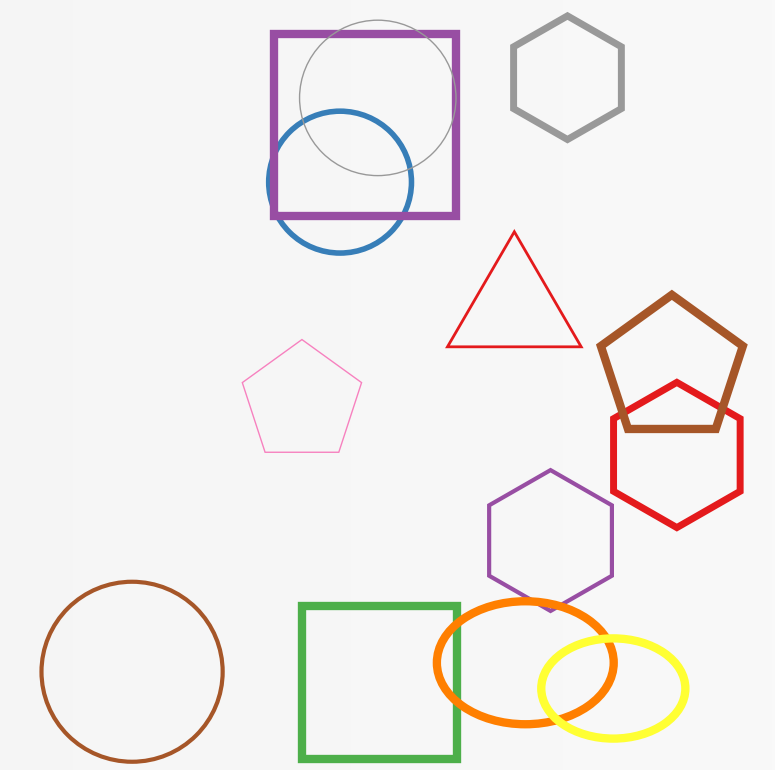[{"shape": "hexagon", "thickness": 2.5, "radius": 0.47, "center": [0.873, 0.409]}, {"shape": "triangle", "thickness": 1, "radius": 0.5, "center": [0.664, 0.599]}, {"shape": "circle", "thickness": 2, "radius": 0.46, "center": [0.439, 0.763]}, {"shape": "square", "thickness": 3, "radius": 0.5, "center": [0.49, 0.113]}, {"shape": "square", "thickness": 3, "radius": 0.59, "center": [0.471, 0.837]}, {"shape": "hexagon", "thickness": 1.5, "radius": 0.46, "center": [0.71, 0.298]}, {"shape": "oval", "thickness": 3, "radius": 0.57, "center": [0.678, 0.139]}, {"shape": "oval", "thickness": 3, "radius": 0.46, "center": [0.791, 0.106]}, {"shape": "pentagon", "thickness": 3, "radius": 0.48, "center": [0.867, 0.521]}, {"shape": "circle", "thickness": 1.5, "radius": 0.58, "center": [0.17, 0.128]}, {"shape": "pentagon", "thickness": 0.5, "radius": 0.4, "center": [0.39, 0.478]}, {"shape": "circle", "thickness": 0.5, "radius": 0.5, "center": [0.487, 0.873]}, {"shape": "hexagon", "thickness": 2.5, "radius": 0.4, "center": [0.732, 0.899]}]